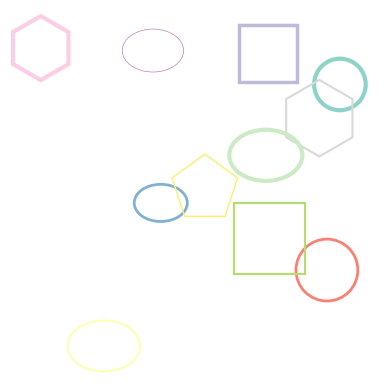[{"shape": "circle", "thickness": 3, "radius": 0.33, "center": [0.883, 0.781]}, {"shape": "oval", "thickness": 1.5, "radius": 0.47, "center": [0.27, 0.101]}, {"shape": "square", "thickness": 2.5, "radius": 0.37, "center": [0.696, 0.861]}, {"shape": "circle", "thickness": 2, "radius": 0.4, "center": [0.849, 0.299]}, {"shape": "oval", "thickness": 2, "radius": 0.34, "center": [0.418, 0.473]}, {"shape": "square", "thickness": 1.5, "radius": 0.46, "center": [0.7, 0.381]}, {"shape": "hexagon", "thickness": 3, "radius": 0.42, "center": [0.106, 0.875]}, {"shape": "hexagon", "thickness": 1.5, "radius": 0.5, "center": [0.829, 0.693]}, {"shape": "oval", "thickness": 0.5, "radius": 0.4, "center": [0.397, 0.869]}, {"shape": "oval", "thickness": 3, "radius": 0.47, "center": [0.69, 0.597]}, {"shape": "pentagon", "thickness": 1, "radius": 0.45, "center": [0.532, 0.51]}]